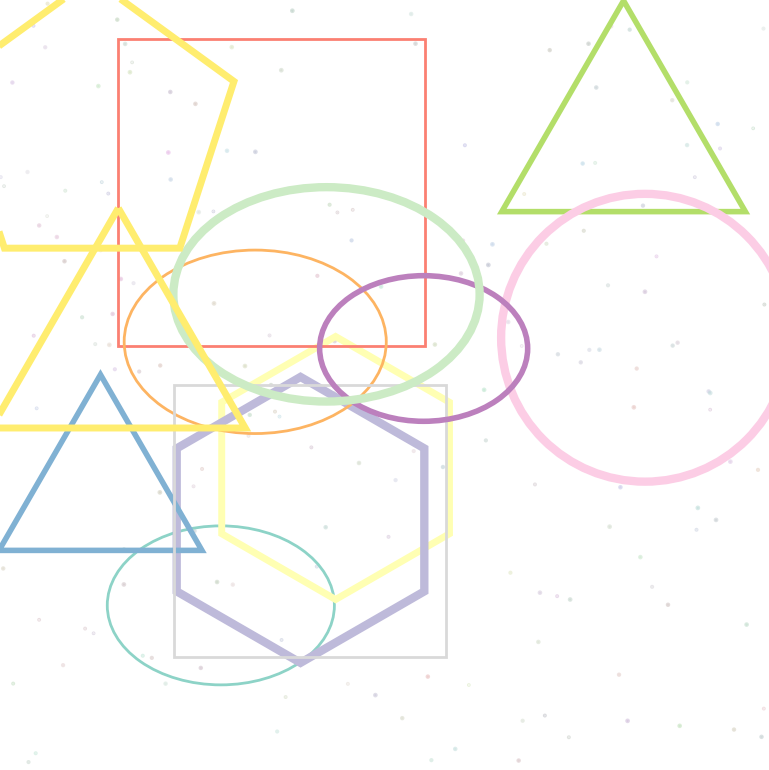[{"shape": "oval", "thickness": 1, "radius": 0.74, "center": [0.287, 0.214]}, {"shape": "hexagon", "thickness": 2.5, "radius": 0.85, "center": [0.436, 0.392]}, {"shape": "hexagon", "thickness": 3, "radius": 0.93, "center": [0.39, 0.325]}, {"shape": "square", "thickness": 1, "radius": 1.0, "center": [0.353, 0.75]}, {"shape": "triangle", "thickness": 2, "radius": 0.76, "center": [0.13, 0.361]}, {"shape": "oval", "thickness": 1, "radius": 0.85, "center": [0.331, 0.556]}, {"shape": "triangle", "thickness": 2, "radius": 0.91, "center": [0.81, 0.816]}, {"shape": "circle", "thickness": 3, "radius": 0.93, "center": [0.838, 0.561]}, {"shape": "square", "thickness": 1, "radius": 0.88, "center": [0.402, 0.324]}, {"shape": "oval", "thickness": 2, "radius": 0.68, "center": [0.55, 0.547]}, {"shape": "oval", "thickness": 3, "radius": 0.99, "center": [0.424, 0.618]}, {"shape": "triangle", "thickness": 2.5, "radius": 0.95, "center": [0.154, 0.539]}, {"shape": "pentagon", "thickness": 2.5, "radius": 0.97, "center": [0.12, 0.834]}]